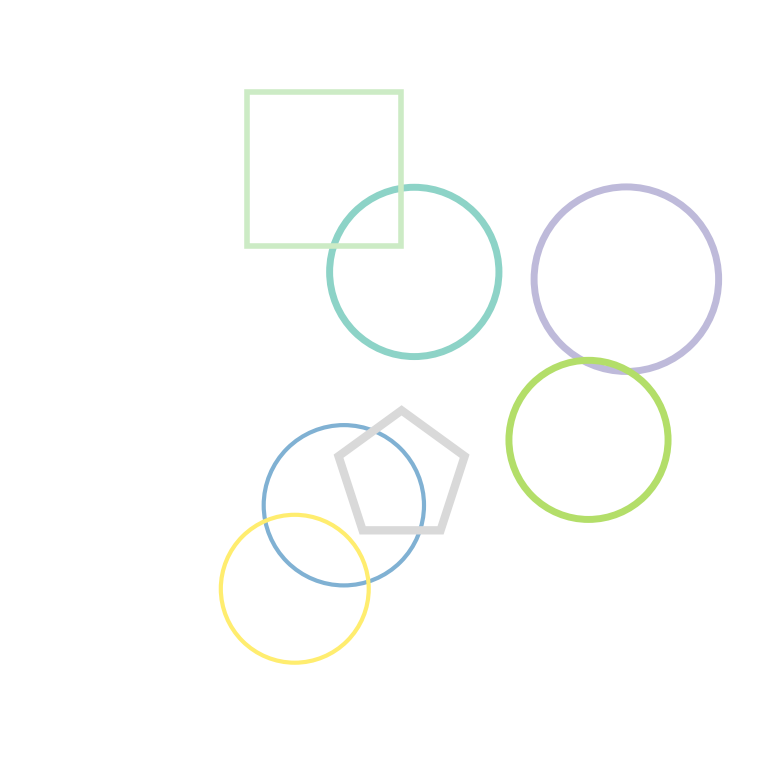[{"shape": "circle", "thickness": 2.5, "radius": 0.55, "center": [0.538, 0.647]}, {"shape": "circle", "thickness": 2.5, "radius": 0.6, "center": [0.813, 0.637]}, {"shape": "circle", "thickness": 1.5, "radius": 0.52, "center": [0.447, 0.344]}, {"shape": "circle", "thickness": 2.5, "radius": 0.52, "center": [0.764, 0.429]}, {"shape": "pentagon", "thickness": 3, "radius": 0.43, "center": [0.522, 0.381]}, {"shape": "square", "thickness": 2, "radius": 0.5, "center": [0.421, 0.78]}, {"shape": "circle", "thickness": 1.5, "radius": 0.48, "center": [0.383, 0.235]}]